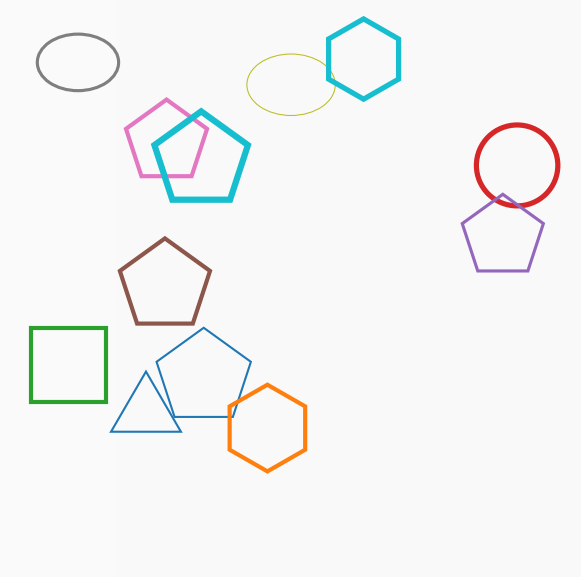[{"shape": "pentagon", "thickness": 1, "radius": 0.43, "center": [0.35, 0.346]}, {"shape": "triangle", "thickness": 1, "radius": 0.35, "center": [0.251, 0.286]}, {"shape": "hexagon", "thickness": 2, "radius": 0.38, "center": [0.46, 0.258]}, {"shape": "square", "thickness": 2, "radius": 0.32, "center": [0.118, 0.367]}, {"shape": "circle", "thickness": 2.5, "radius": 0.35, "center": [0.89, 0.713]}, {"shape": "pentagon", "thickness": 1.5, "radius": 0.37, "center": [0.865, 0.589]}, {"shape": "pentagon", "thickness": 2, "radius": 0.41, "center": [0.284, 0.505]}, {"shape": "pentagon", "thickness": 2, "radius": 0.37, "center": [0.286, 0.753]}, {"shape": "oval", "thickness": 1.5, "radius": 0.35, "center": [0.134, 0.891]}, {"shape": "oval", "thickness": 0.5, "radius": 0.38, "center": [0.501, 0.852]}, {"shape": "pentagon", "thickness": 3, "radius": 0.42, "center": [0.346, 0.722]}, {"shape": "hexagon", "thickness": 2.5, "radius": 0.35, "center": [0.626, 0.897]}]